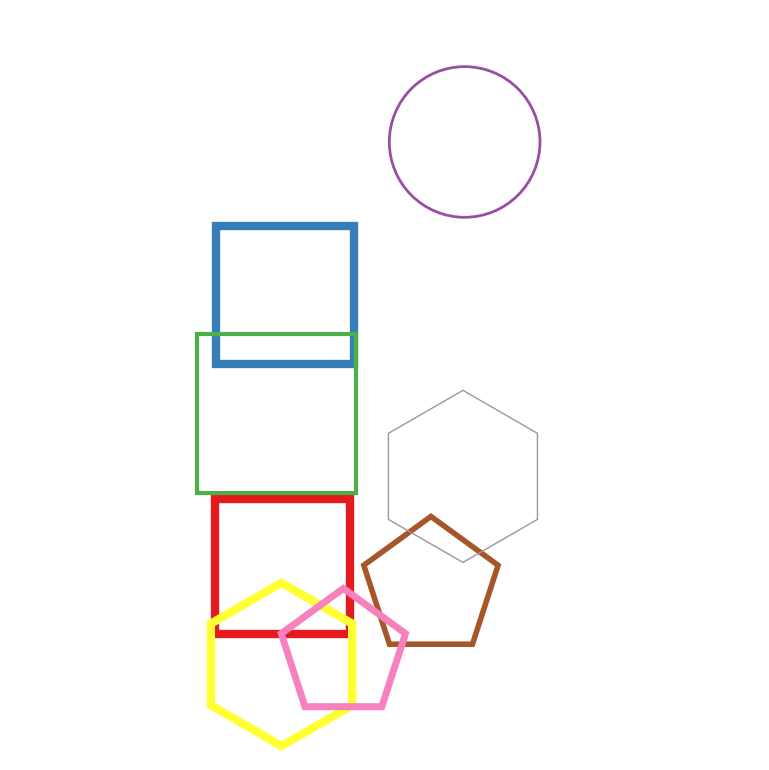[{"shape": "square", "thickness": 3, "radius": 0.44, "center": [0.367, 0.264]}, {"shape": "square", "thickness": 3, "radius": 0.45, "center": [0.371, 0.617]}, {"shape": "square", "thickness": 1.5, "radius": 0.52, "center": [0.359, 0.463]}, {"shape": "circle", "thickness": 1, "radius": 0.49, "center": [0.603, 0.816]}, {"shape": "hexagon", "thickness": 3, "radius": 0.53, "center": [0.366, 0.137]}, {"shape": "pentagon", "thickness": 2, "radius": 0.46, "center": [0.56, 0.238]}, {"shape": "pentagon", "thickness": 2.5, "radius": 0.42, "center": [0.446, 0.151]}, {"shape": "hexagon", "thickness": 0.5, "radius": 0.56, "center": [0.601, 0.381]}]